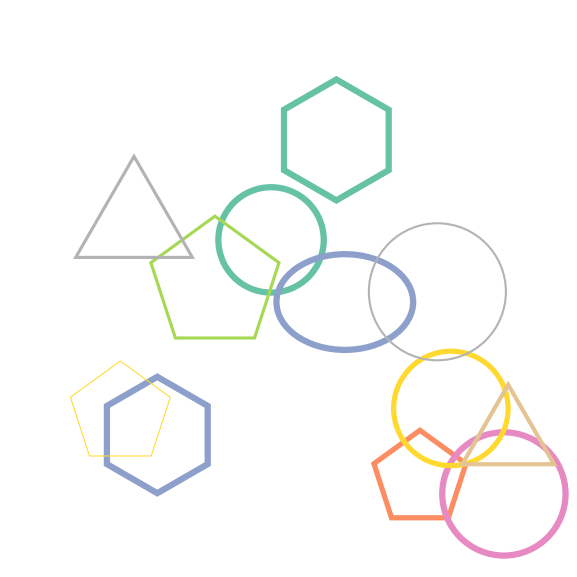[{"shape": "hexagon", "thickness": 3, "radius": 0.52, "center": [0.582, 0.757]}, {"shape": "circle", "thickness": 3, "radius": 0.46, "center": [0.469, 0.584]}, {"shape": "pentagon", "thickness": 2.5, "radius": 0.42, "center": [0.727, 0.17]}, {"shape": "oval", "thickness": 3, "radius": 0.59, "center": [0.597, 0.476]}, {"shape": "hexagon", "thickness": 3, "radius": 0.5, "center": [0.272, 0.246]}, {"shape": "circle", "thickness": 3, "radius": 0.53, "center": [0.873, 0.144]}, {"shape": "pentagon", "thickness": 1.5, "radius": 0.58, "center": [0.372, 0.508]}, {"shape": "pentagon", "thickness": 0.5, "radius": 0.45, "center": [0.208, 0.283]}, {"shape": "circle", "thickness": 2.5, "radius": 0.5, "center": [0.781, 0.292]}, {"shape": "triangle", "thickness": 2, "radius": 0.46, "center": [0.88, 0.241]}, {"shape": "triangle", "thickness": 1.5, "radius": 0.58, "center": [0.232, 0.612]}, {"shape": "circle", "thickness": 1, "radius": 0.59, "center": [0.757, 0.494]}]